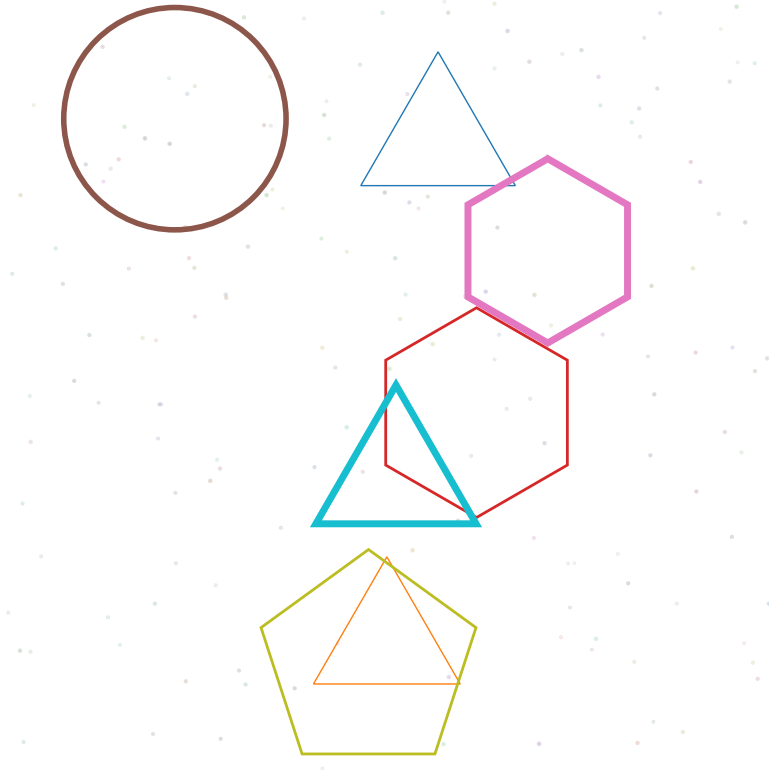[{"shape": "triangle", "thickness": 0.5, "radius": 0.58, "center": [0.569, 0.817]}, {"shape": "triangle", "thickness": 0.5, "radius": 0.55, "center": [0.502, 0.167]}, {"shape": "hexagon", "thickness": 1, "radius": 0.68, "center": [0.619, 0.464]}, {"shape": "circle", "thickness": 2, "radius": 0.72, "center": [0.227, 0.846]}, {"shape": "hexagon", "thickness": 2.5, "radius": 0.6, "center": [0.711, 0.674]}, {"shape": "pentagon", "thickness": 1, "radius": 0.73, "center": [0.479, 0.14]}, {"shape": "triangle", "thickness": 2.5, "radius": 0.6, "center": [0.514, 0.38]}]